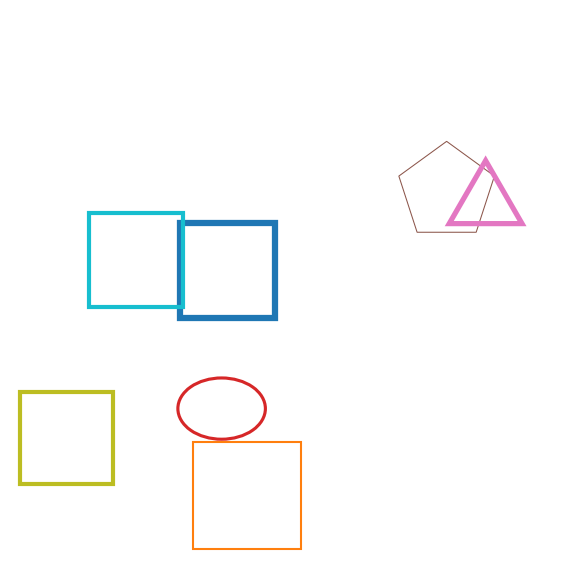[{"shape": "square", "thickness": 3, "radius": 0.41, "center": [0.395, 0.531]}, {"shape": "square", "thickness": 1, "radius": 0.47, "center": [0.427, 0.141]}, {"shape": "oval", "thickness": 1.5, "radius": 0.38, "center": [0.384, 0.292]}, {"shape": "pentagon", "thickness": 0.5, "radius": 0.44, "center": [0.773, 0.667]}, {"shape": "triangle", "thickness": 2.5, "radius": 0.36, "center": [0.841, 0.648]}, {"shape": "square", "thickness": 2, "radius": 0.4, "center": [0.115, 0.241]}, {"shape": "square", "thickness": 2, "radius": 0.41, "center": [0.235, 0.548]}]